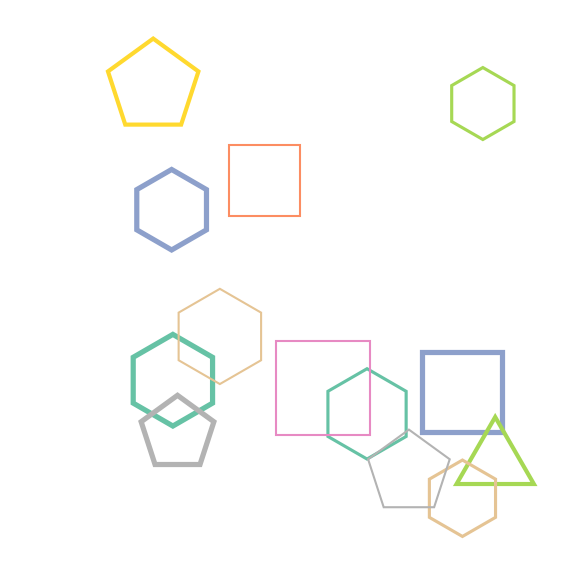[{"shape": "hexagon", "thickness": 2.5, "radius": 0.4, "center": [0.299, 0.341]}, {"shape": "hexagon", "thickness": 1.5, "radius": 0.39, "center": [0.636, 0.282]}, {"shape": "square", "thickness": 1, "radius": 0.31, "center": [0.458, 0.687]}, {"shape": "hexagon", "thickness": 2.5, "radius": 0.35, "center": [0.297, 0.636]}, {"shape": "square", "thickness": 2.5, "radius": 0.35, "center": [0.8, 0.32]}, {"shape": "square", "thickness": 1, "radius": 0.4, "center": [0.559, 0.327]}, {"shape": "triangle", "thickness": 2, "radius": 0.39, "center": [0.857, 0.2]}, {"shape": "hexagon", "thickness": 1.5, "radius": 0.31, "center": [0.836, 0.82]}, {"shape": "pentagon", "thickness": 2, "radius": 0.41, "center": [0.265, 0.85]}, {"shape": "hexagon", "thickness": 1.5, "radius": 0.33, "center": [0.801, 0.136]}, {"shape": "hexagon", "thickness": 1, "radius": 0.41, "center": [0.381, 0.417]}, {"shape": "pentagon", "thickness": 1, "radius": 0.37, "center": [0.708, 0.181]}, {"shape": "pentagon", "thickness": 2.5, "radius": 0.33, "center": [0.307, 0.248]}]